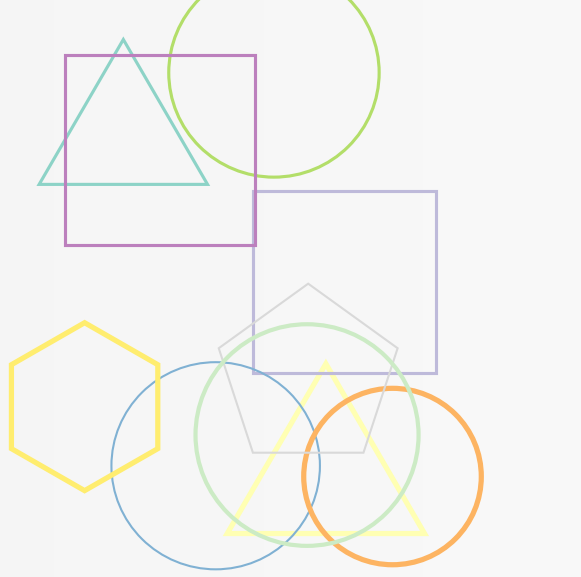[{"shape": "triangle", "thickness": 1.5, "radius": 0.84, "center": [0.212, 0.763]}, {"shape": "triangle", "thickness": 2.5, "radius": 0.98, "center": [0.561, 0.173]}, {"shape": "square", "thickness": 1.5, "radius": 0.79, "center": [0.593, 0.511]}, {"shape": "circle", "thickness": 1, "radius": 0.9, "center": [0.371, 0.193]}, {"shape": "circle", "thickness": 2.5, "radius": 0.76, "center": [0.675, 0.174]}, {"shape": "circle", "thickness": 1.5, "radius": 0.9, "center": [0.471, 0.873]}, {"shape": "pentagon", "thickness": 1, "radius": 0.81, "center": [0.53, 0.346]}, {"shape": "square", "thickness": 1.5, "radius": 0.82, "center": [0.275, 0.739]}, {"shape": "circle", "thickness": 2, "radius": 0.96, "center": [0.528, 0.246]}, {"shape": "hexagon", "thickness": 2.5, "radius": 0.73, "center": [0.146, 0.295]}]